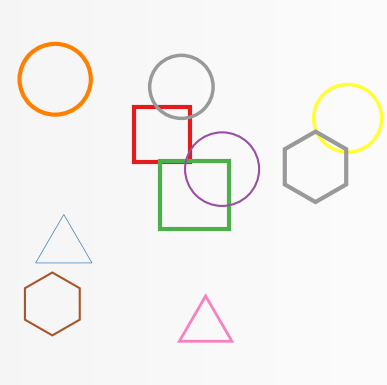[{"shape": "square", "thickness": 3, "radius": 0.36, "center": [0.419, 0.651]}, {"shape": "triangle", "thickness": 0.5, "radius": 0.42, "center": [0.165, 0.359]}, {"shape": "square", "thickness": 3, "radius": 0.44, "center": [0.502, 0.493]}, {"shape": "circle", "thickness": 1.5, "radius": 0.48, "center": [0.573, 0.561]}, {"shape": "circle", "thickness": 3, "radius": 0.46, "center": [0.142, 0.794]}, {"shape": "circle", "thickness": 2.5, "radius": 0.44, "center": [0.897, 0.693]}, {"shape": "hexagon", "thickness": 1.5, "radius": 0.41, "center": [0.135, 0.211]}, {"shape": "triangle", "thickness": 2, "radius": 0.39, "center": [0.531, 0.153]}, {"shape": "hexagon", "thickness": 3, "radius": 0.46, "center": [0.814, 0.567]}, {"shape": "circle", "thickness": 2.5, "radius": 0.41, "center": [0.468, 0.774]}]